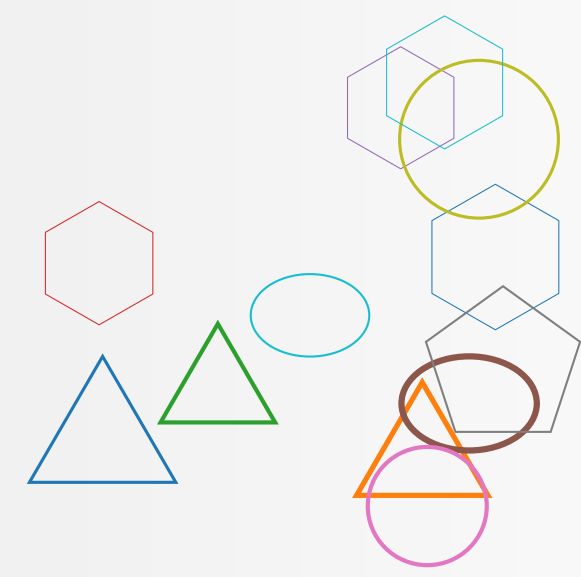[{"shape": "hexagon", "thickness": 0.5, "radius": 0.63, "center": [0.852, 0.554]}, {"shape": "triangle", "thickness": 1.5, "radius": 0.73, "center": [0.177, 0.237]}, {"shape": "triangle", "thickness": 2.5, "radius": 0.65, "center": [0.726, 0.207]}, {"shape": "triangle", "thickness": 2, "radius": 0.57, "center": [0.375, 0.325]}, {"shape": "hexagon", "thickness": 0.5, "radius": 0.53, "center": [0.171, 0.543]}, {"shape": "hexagon", "thickness": 0.5, "radius": 0.53, "center": [0.689, 0.813]}, {"shape": "oval", "thickness": 3, "radius": 0.58, "center": [0.807, 0.301]}, {"shape": "circle", "thickness": 2, "radius": 0.51, "center": [0.735, 0.123]}, {"shape": "pentagon", "thickness": 1, "radius": 0.7, "center": [0.865, 0.364]}, {"shape": "circle", "thickness": 1.5, "radius": 0.68, "center": [0.824, 0.758]}, {"shape": "oval", "thickness": 1, "radius": 0.51, "center": [0.533, 0.453]}, {"shape": "hexagon", "thickness": 0.5, "radius": 0.58, "center": [0.765, 0.856]}]